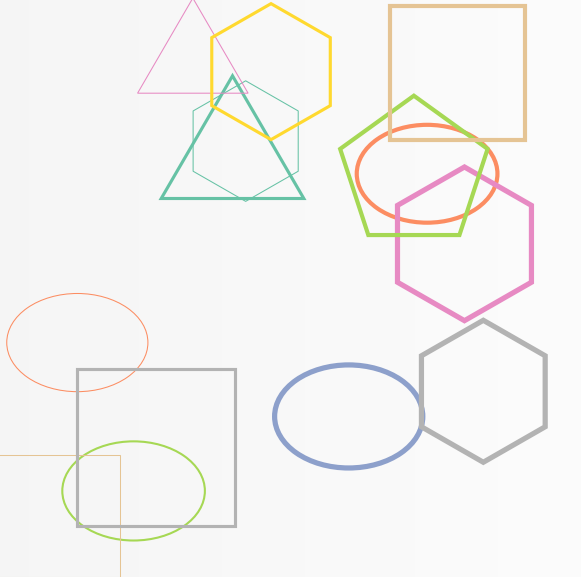[{"shape": "hexagon", "thickness": 0.5, "radius": 0.52, "center": [0.423, 0.755]}, {"shape": "triangle", "thickness": 1.5, "radius": 0.71, "center": [0.4, 0.726]}, {"shape": "oval", "thickness": 2, "radius": 0.61, "center": [0.735, 0.698]}, {"shape": "oval", "thickness": 0.5, "radius": 0.61, "center": [0.133, 0.406]}, {"shape": "oval", "thickness": 2.5, "radius": 0.64, "center": [0.6, 0.278]}, {"shape": "triangle", "thickness": 0.5, "radius": 0.55, "center": [0.332, 0.893]}, {"shape": "hexagon", "thickness": 2.5, "radius": 0.67, "center": [0.799, 0.577]}, {"shape": "oval", "thickness": 1, "radius": 0.61, "center": [0.23, 0.149]}, {"shape": "pentagon", "thickness": 2, "radius": 0.67, "center": [0.712, 0.7]}, {"shape": "hexagon", "thickness": 1.5, "radius": 0.59, "center": [0.466, 0.875]}, {"shape": "square", "thickness": 2, "radius": 0.58, "center": [0.787, 0.873]}, {"shape": "square", "thickness": 0.5, "radius": 0.53, "center": [0.101, 0.106]}, {"shape": "square", "thickness": 1.5, "radius": 0.68, "center": [0.268, 0.224]}, {"shape": "hexagon", "thickness": 2.5, "radius": 0.61, "center": [0.832, 0.322]}]